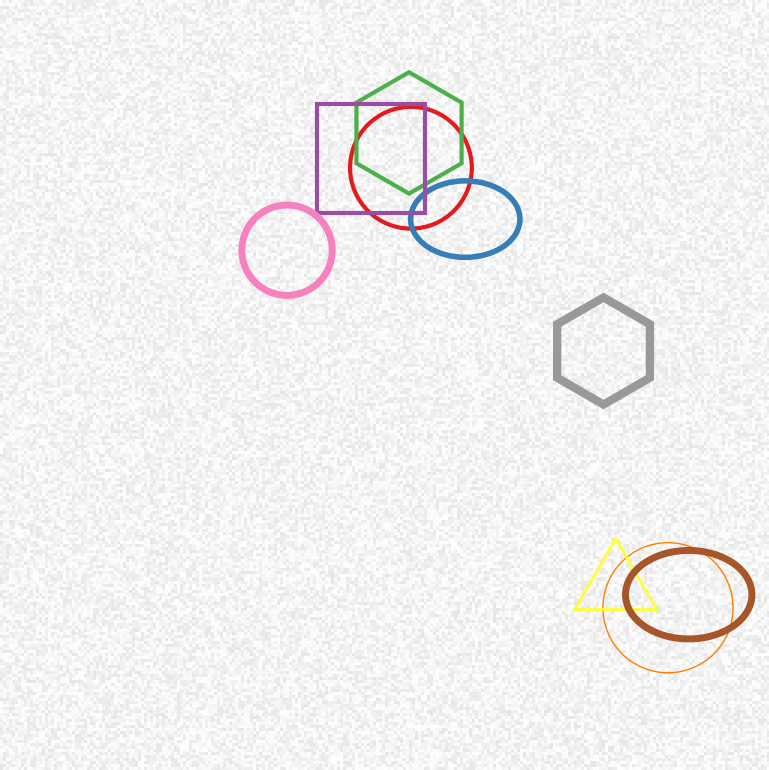[{"shape": "circle", "thickness": 1.5, "radius": 0.4, "center": [0.534, 0.782]}, {"shape": "oval", "thickness": 2, "radius": 0.35, "center": [0.604, 0.715]}, {"shape": "hexagon", "thickness": 1.5, "radius": 0.39, "center": [0.531, 0.827]}, {"shape": "square", "thickness": 1.5, "radius": 0.35, "center": [0.482, 0.794]}, {"shape": "circle", "thickness": 0.5, "radius": 0.42, "center": [0.867, 0.211]}, {"shape": "triangle", "thickness": 1, "radius": 0.31, "center": [0.8, 0.239]}, {"shape": "oval", "thickness": 2.5, "radius": 0.41, "center": [0.894, 0.228]}, {"shape": "circle", "thickness": 2.5, "radius": 0.29, "center": [0.373, 0.675]}, {"shape": "hexagon", "thickness": 3, "radius": 0.35, "center": [0.784, 0.544]}]